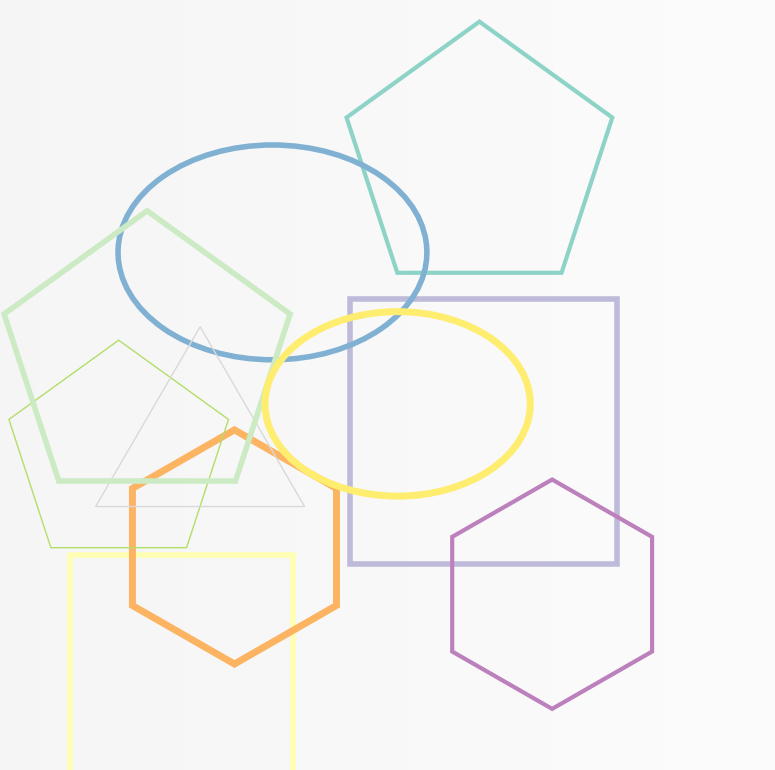[{"shape": "pentagon", "thickness": 1.5, "radius": 0.9, "center": [0.619, 0.792]}, {"shape": "square", "thickness": 2, "radius": 0.72, "center": [0.234, 0.136]}, {"shape": "square", "thickness": 2, "radius": 0.86, "center": [0.624, 0.44]}, {"shape": "oval", "thickness": 2, "radius": 1.0, "center": [0.352, 0.672]}, {"shape": "hexagon", "thickness": 2.5, "radius": 0.76, "center": [0.303, 0.29]}, {"shape": "pentagon", "thickness": 0.5, "radius": 0.74, "center": [0.153, 0.409]}, {"shape": "triangle", "thickness": 0.5, "radius": 0.78, "center": [0.258, 0.42]}, {"shape": "hexagon", "thickness": 1.5, "radius": 0.74, "center": [0.712, 0.228]}, {"shape": "pentagon", "thickness": 2, "radius": 0.97, "center": [0.19, 0.532]}, {"shape": "oval", "thickness": 2.5, "radius": 0.86, "center": [0.513, 0.475]}]